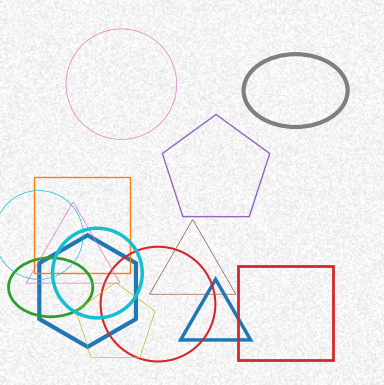[{"shape": "hexagon", "thickness": 3, "radius": 0.72, "center": [0.228, 0.244]}, {"shape": "triangle", "thickness": 2.5, "radius": 0.52, "center": [0.56, 0.17]}, {"shape": "square", "thickness": 1, "radius": 0.63, "center": [0.214, 0.416]}, {"shape": "oval", "thickness": 2, "radius": 0.55, "center": [0.132, 0.254]}, {"shape": "square", "thickness": 2, "radius": 0.62, "center": [0.741, 0.187]}, {"shape": "circle", "thickness": 1.5, "radius": 0.75, "center": [0.41, 0.21]}, {"shape": "pentagon", "thickness": 1, "radius": 0.73, "center": [0.561, 0.556]}, {"shape": "triangle", "thickness": 0.5, "radius": 0.65, "center": [0.501, 0.3]}, {"shape": "triangle", "thickness": 0.5, "radius": 0.7, "center": [0.19, 0.335]}, {"shape": "circle", "thickness": 0.5, "radius": 0.72, "center": [0.315, 0.781]}, {"shape": "oval", "thickness": 3, "radius": 0.68, "center": [0.768, 0.765]}, {"shape": "pentagon", "thickness": 0.5, "radius": 0.54, "center": [0.3, 0.159]}, {"shape": "circle", "thickness": 0.5, "radius": 0.58, "center": [0.101, 0.39]}, {"shape": "circle", "thickness": 2.5, "radius": 0.58, "center": [0.253, 0.291]}]